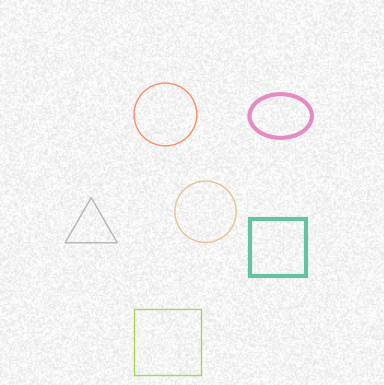[{"shape": "square", "thickness": 3, "radius": 0.37, "center": [0.722, 0.357]}, {"shape": "circle", "thickness": 1, "radius": 0.41, "center": [0.43, 0.703]}, {"shape": "oval", "thickness": 3, "radius": 0.41, "center": [0.729, 0.699]}, {"shape": "square", "thickness": 1, "radius": 0.43, "center": [0.436, 0.112]}, {"shape": "circle", "thickness": 1, "radius": 0.4, "center": [0.534, 0.45]}, {"shape": "triangle", "thickness": 1, "radius": 0.39, "center": [0.237, 0.408]}]